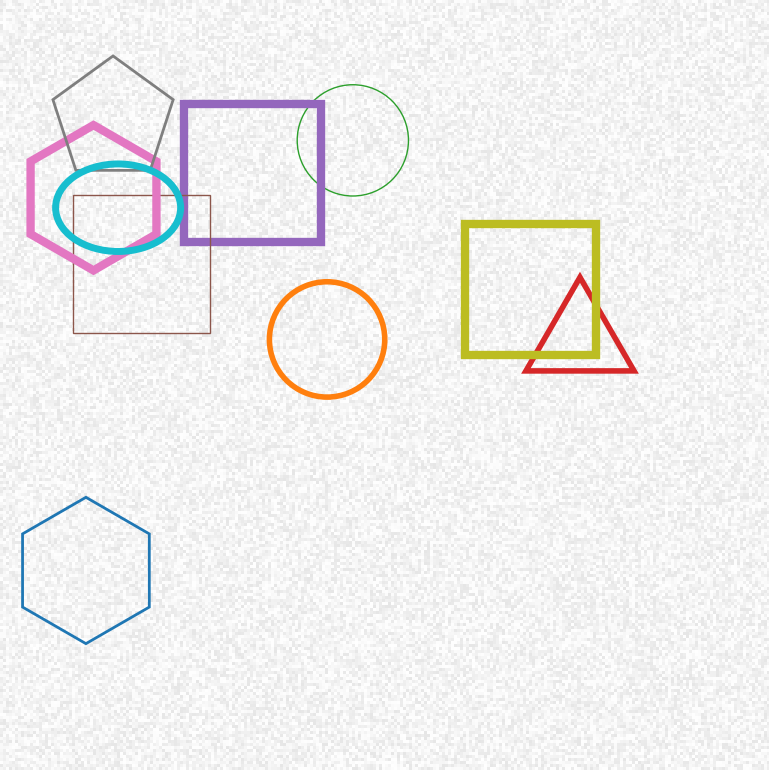[{"shape": "hexagon", "thickness": 1, "radius": 0.48, "center": [0.112, 0.259]}, {"shape": "circle", "thickness": 2, "radius": 0.37, "center": [0.425, 0.559]}, {"shape": "circle", "thickness": 0.5, "radius": 0.36, "center": [0.458, 0.818]}, {"shape": "triangle", "thickness": 2, "radius": 0.41, "center": [0.753, 0.559]}, {"shape": "square", "thickness": 3, "radius": 0.45, "center": [0.328, 0.775]}, {"shape": "square", "thickness": 0.5, "radius": 0.45, "center": [0.184, 0.657]}, {"shape": "hexagon", "thickness": 3, "radius": 0.47, "center": [0.121, 0.743]}, {"shape": "pentagon", "thickness": 1, "radius": 0.41, "center": [0.147, 0.845]}, {"shape": "square", "thickness": 3, "radius": 0.43, "center": [0.689, 0.624]}, {"shape": "oval", "thickness": 2.5, "radius": 0.41, "center": [0.153, 0.73]}]